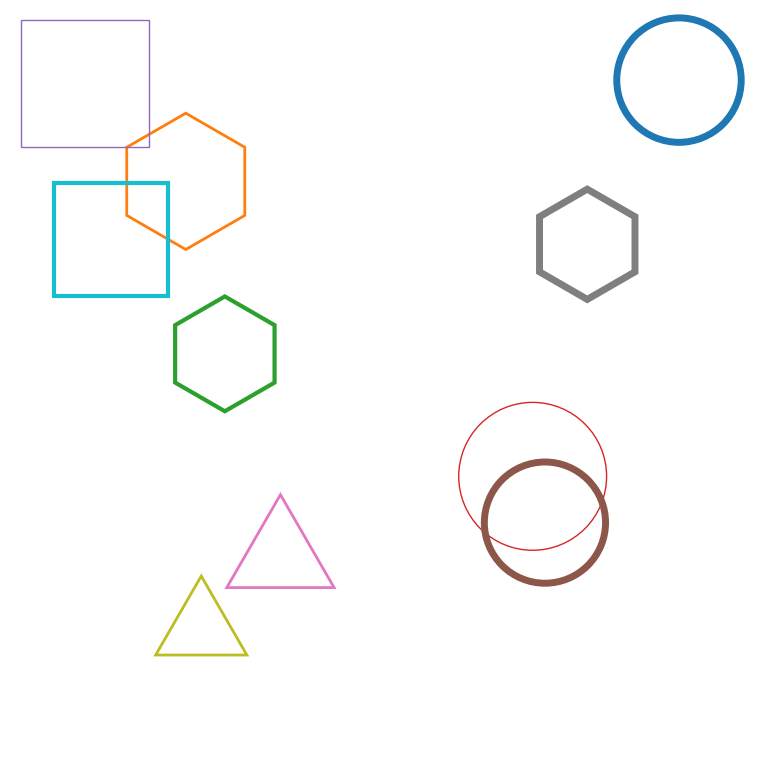[{"shape": "circle", "thickness": 2.5, "radius": 0.4, "center": [0.882, 0.896]}, {"shape": "hexagon", "thickness": 1, "radius": 0.44, "center": [0.241, 0.764]}, {"shape": "hexagon", "thickness": 1.5, "radius": 0.37, "center": [0.292, 0.54]}, {"shape": "circle", "thickness": 0.5, "radius": 0.48, "center": [0.692, 0.381]}, {"shape": "square", "thickness": 0.5, "radius": 0.41, "center": [0.11, 0.892]}, {"shape": "circle", "thickness": 2.5, "radius": 0.39, "center": [0.708, 0.321]}, {"shape": "triangle", "thickness": 1, "radius": 0.4, "center": [0.364, 0.277]}, {"shape": "hexagon", "thickness": 2.5, "radius": 0.36, "center": [0.763, 0.683]}, {"shape": "triangle", "thickness": 1, "radius": 0.34, "center": [0.261, 0.184]}, {"shape": "square", "thickness": 1.5, "radius": 0.37, "center": [0.144, 0.689]}]